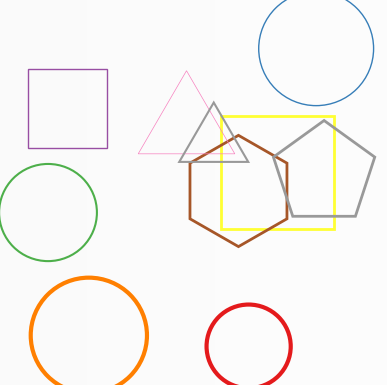[{"shape": "circle", "thickness": 3, "radius": 0.54, "center": [0.642, 0.1]}, {"shape": "circle", "thickness": 1, "radius": 0.74, "center": [0.816, 0.874]}, {"shape": "circle", "thickness": 1.5, "radius": 0.63, "center": [0.124, 0.448]}, {"shape": "square", "thickness": 1, "radius": 0.51, "center": [0.174, 0.718]}, {"shape": "circle", "thickness": 3, "radius": 0.75, "center": [0.229, 0.129]}, {"shape": "square", "thickness": 2, "radius": 0.73, "center": [0.716, 0.551]}, {"shape": "hexagon", "thickness": 2, "radius": 0.72, "center": [0.615, 0.504]}, {"shape": "triangle", "thickness": 0.5, "radius": 0.72, "center": [0.481, 0.672]}, {"shape": "pentagon", "thickness": 2, "radius": 0.69, "center": [0.836, 0.549]}, {"shape": "triangle", "thickness": 1.5, "radius": 0.51, "center": [0.552, 0.631]}]